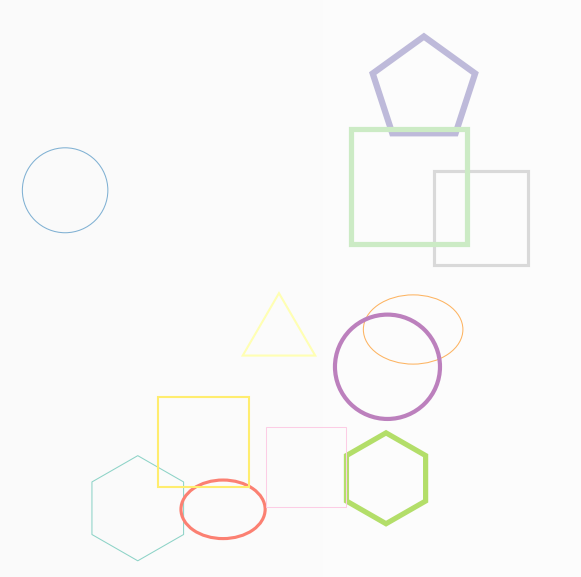[{"shape": "hexagon", "thickness": 0.5, "radius": 0.46, "center": [0.237, 0.119]}, {"shape": "triangle", "thickness": 1, "radius": 0.36, "center": [0.48, 0.419]}, {"shape": "pentagon", "thickness": 3, "radius": 0.46, "center": [0.729, 0.843]}, {"shape": "oval", "thickness": 1.5, "radius": 0.36, "center": [0.384, 0.117]}, {"shape": "circle", "thickness": 0.5, "radius": 0.37, "center": [0.112, 0.67]}, {"shape": "oval", "thickness": 0.5, "radius": 0.43, "center": [0.711, 0.429]}, {"shape": "hexagon", "thickness": 2.5, "radius": 0.39, "center": [0.664, 0.171]}, {"shape": "square", "thickness": 0.5, "radius": 0.34, "center": [0.527, 0.19]}, {"shape": "square", "thickness": 1.5, "radius": 0.41, "center": [0.828, 0.621]}, {"shape": "circle", "thickness": 2, "radius": 0.45, "center": [0.667, 0.364]}, {"shape": "square", "thickness": 2.5, "radius": 0.5, "center": [0.703, 0.677]}, {"shape": "square", "thickness": 1, "radius": 0.39, "center": [0.35, 0.233]}]